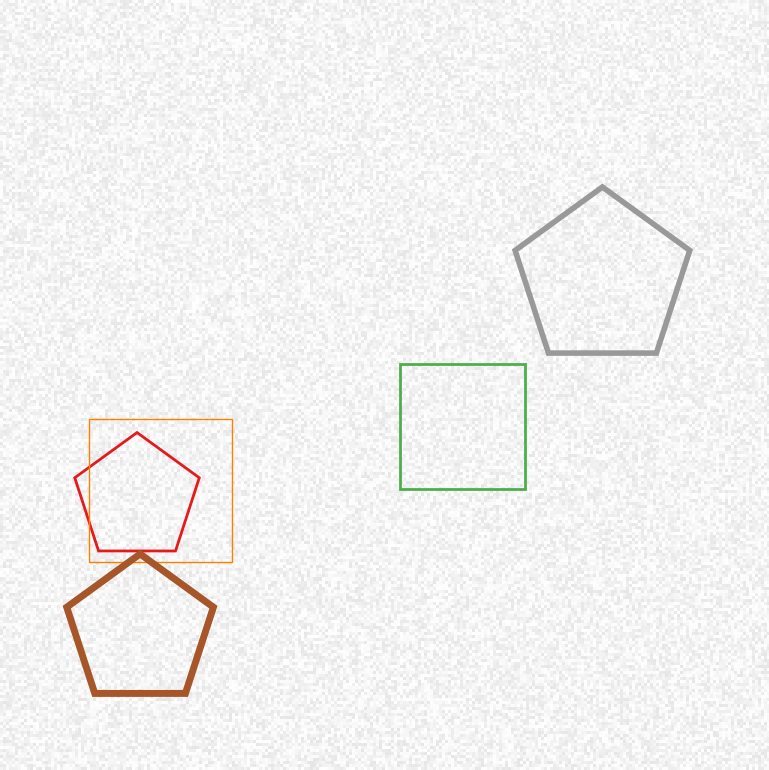[{"shape": "pentagon", "thickness": 1, "radius": 0.43, "center": [0.178, 0.353]}, {"shape": "square", "thickness": 1, "radius": 0.41, "center": [0.601, 0.446]}, {"shape": "square", "thickness": 0.5, "radius": 0.46, "center": [0.208, 0.363]}, {"shape": "pentagon", "thickness": 2.5, "radius": 0.5, "center": [0.182, 0.18]}, {"shape": "pentagon", "thickness": 2, "radius": 0.6, "center": [0.782, 0.638]}]